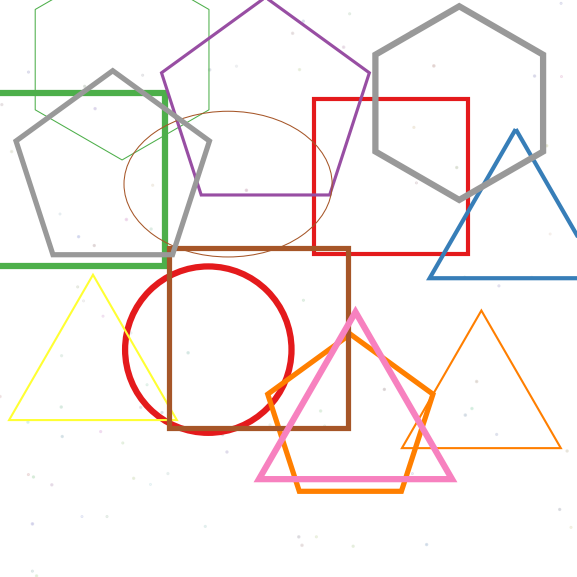[{"shape": "square", "thickness": 2, "radius": 0.67, "center": [0.678, 0.693]}, {"shape": "circle", "thickness": 3, "radius": 0.72, "center": [0.361, 0.394]}, {"shape": "triangle", "thickness": 2, "radius": 0.86, "center": [0.893, 0.603]}, {"shape": "hexagon", "thickness": 0.5, "radius": 0.87, "center": [0.211, 0.896]}, {"shape": "square", "thickness": 3, "radius": 0.75, "center": [0.136, 0.689]}, {"shape": "pentagon", "thickness": 1.5, "radius": 0.95, "center": [0.46, 0.815]}, {"shape": "triangle", "thickness": 1, "radius": 0.79, "center": [0.834, 0.303]}, {"shape": "pentagon", "thickness": 2.5, "radius": 0.75, "center": [0.607, 0.27]}, {"shape": "triangle", "thickness": 1, "radius": 0.84, "center": [0.161, 0.356]}, {"shape": "square", "thickness": 2.5, "radius": 0.78, "center": [0.448, 0.414]}, {"shape": "oval", "thickness": 0.5, "radius": 0.9, "center": [0.395, 0.68]}, {"shape": "triangle", "thickness": 3, "radius": 0.96, "center": [0.616, 0.266]}, {"shape": "hexagon", "thickness": 3, "radius": 0.84, "center": [0.795, 0.821]}, {"shape": "pentagon", "thickness": 2.5, "radius": 0.88, "center": [0.195, 0.701]}]